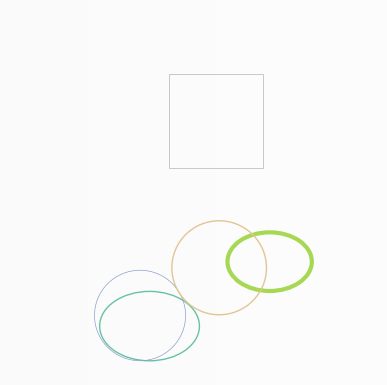[{"shape": "oval", "thickness": 1, "radius": 0.64, "center": [0.386, 0.153]}, {"shape": "circle", "thickness": 0.5, "radius": 0.59, "center": [0.361, 0.181]}, {"shape": "oval", "thickness": 3, "radius": 0.54, "center": [0.696, 0.32]}, {"shape": "circle", "thickness": 1, "radius": 0.61, "center": [0.566, 0.305]}, {"shape": "square", "thickness": 0.5, "radius": 0.61, "center": [0.558, 0.687]}]